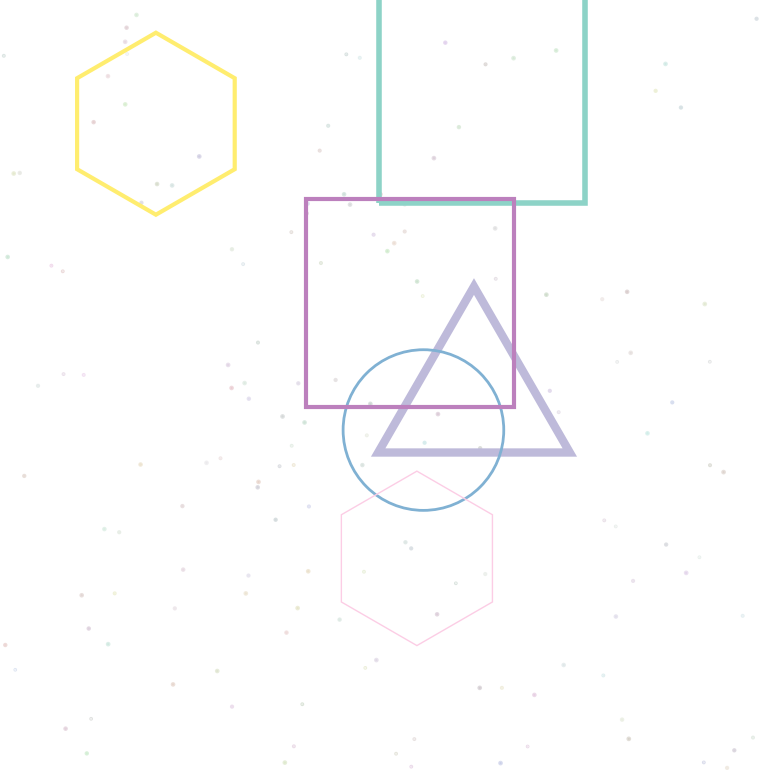[{"shape": "square", "thickness": 2, "radius": 0.67, "center": [0.626, 0.869]}, {"shape": "triangle", "thickness": 3, "radius": 0.72, "center": [0.616, 0.484]}, {"shape": "circle", "thickness": 1, "radius": 0.52, "center": [0.55, 0.441]}, {"shape": "hexagon", "thickness": 0.5, "radius": 0.57, "center": [0.541, 0.275]}, {"shape": "square", "thickness": 1.5, "radius": 0.68, "center": [0.532, 0.607]}, {"shape": "hexagon", "thickness": 1.5, "radius": 0.59, "center": [0.202, 0.839]}]